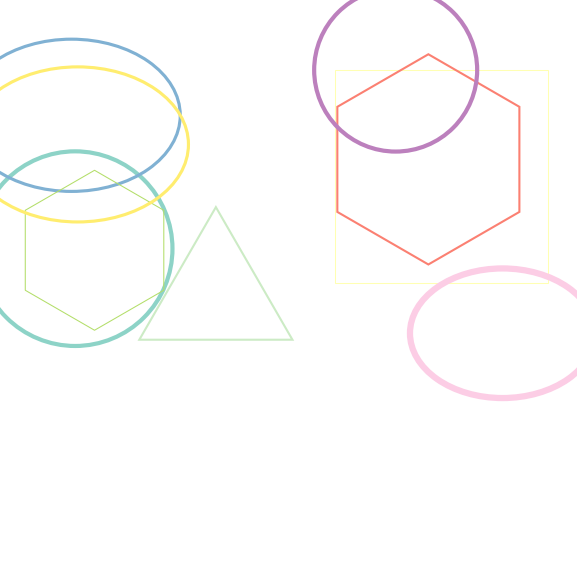[{"shape": "circle", "thickness": 2, "radius": 0.84, "center": [0.13, 0.569]}, {"shape": "square", "thickness": 0.5, "radius": 0.92, "center": [0.765, 0.694]}, {"shape": "hexagon", "thickness": 1, "radius": 0.91, "center": [0.742, 0.723]}, {"shape": "oval", "thickness": 1.5, "radius": 0.94, "center": [0.124, 0.799]}, {"shape": "hexagon", "thickness": 0.5, "radius": 0.69, "center": [0.164, 0.566]}, {"shape": "oval", "thickness": 3, "radius": 0.8, "center": [0.87, 0.422]}, {"shape": "circle", "thickness": 2, "radius": 0.71, "center": [0.685, 0.878]}, {"shape": "triangle", "thickness": 1, "radius": 0.77, "center": [0.374, 0.487]}, {"shape": "oval", "thickness": 1.5, "radius": 0.96, "center": [0.135, 0.749]}]